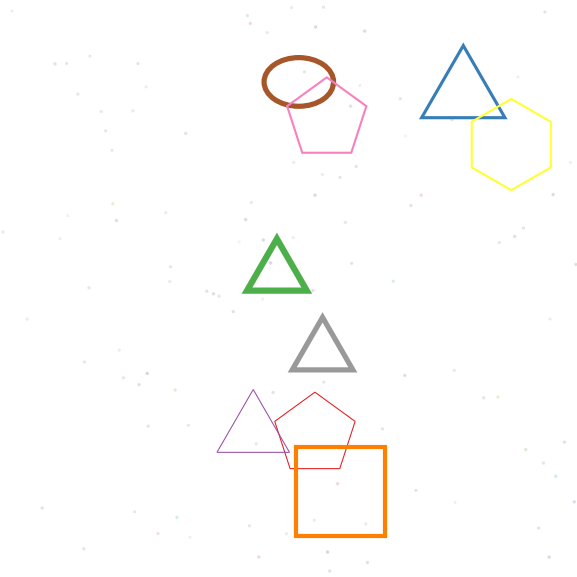[{"shape": "pentagon", "thickness": 0.5, "radius": 0.37, "center": [0.545, 0.247]}, {"shape": "triangle", "thickness": 1.5, "radius": 0.42, "center": [0.802, 0.837]}, {"shape": "triangle", "thickness": 3, "radius": 0.3, "center": [0.479, 0.526]}, {"shape": "triangle", "thickness": 0.5, "radius": 0.36, "center": [0.438, 0.252]}, {"shape": "square", "thickness": 2, "radius": 0.38, "center": [0.59, 0.148]}, {"shape": "hexagon", "thickness": 1, "radius": 0.39, "center": [0.885, 0.749]}, {"shape": "oval", "thickness": 2.5, "radius": 0.3, "center": [0.517, 0.857]}, {"shape": "pentagon", "thickness": 1, "radius": 0.36, "center": [0.566, 0.793]}, {"shape": "triangle", "thickness": 2.5, "radius": 0.3, "center": [0.559, 0.389]}]